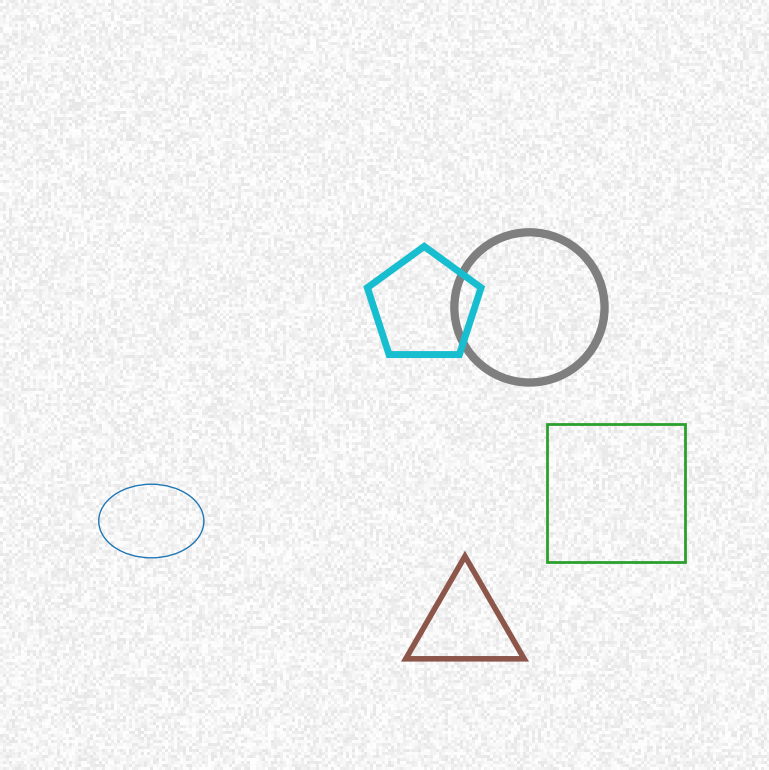[{"shape": "oval", "thickness": 0.5, "radius": 0.34, "center": [0.197, 0.323]}, {"shape": "square", "thickness": 1, "radius": 0.45, "center": [0.8, 0.36]}, {"shape": "triangle", "thickness": 2, "radius": 0.44, "center": [0.604, 0.189]}, {"shape": "circle", "thickness": 3, "radius": 0.49, "center": [0.688, 0.601]}, {"shape": "pentagon", "thickness": 2.5, "radius": 0.39, "center": [0.551, 0.602]}]